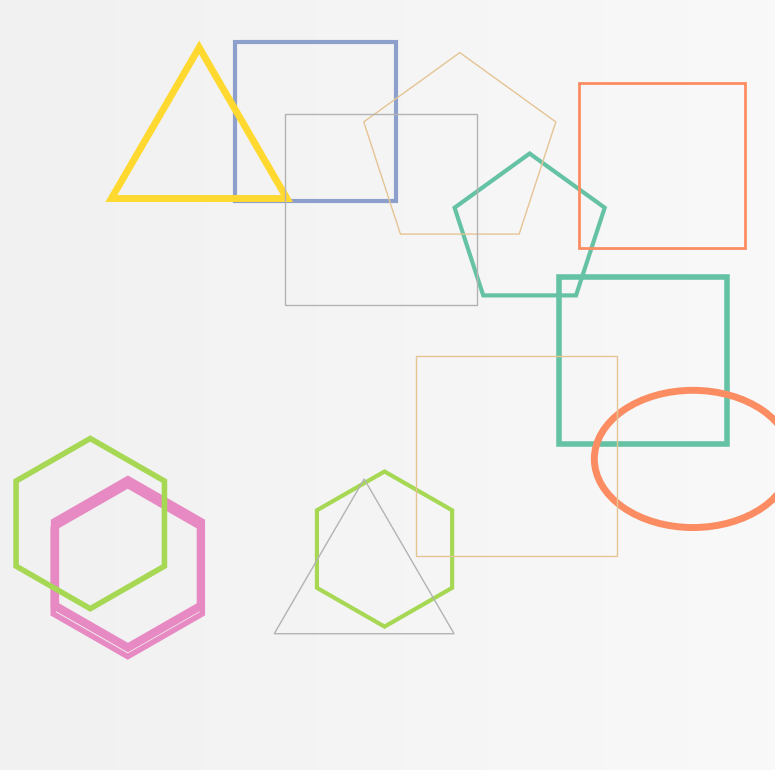[{"shape": "square", "thickness": 2, "radius": 0.54, "center": [0.83, 0.532]}, {"shape": "pentagon", "thickness": 1.5, "radius": 0.51, "center": [0.683, 0.699]}, {"shape": "oval", "thickness": 2.5, "radius": 0.64, "center": [0.894, 0.404]}, {"shape": "square", "thickness": 1, "radius": 0.54, "center": [0.854, 0.785]}, {"shape": "square", "thickness": 1.5, "radius": 0.52, "center": [0.407, 0.842]}, {"shape": "hexagon", "thickness": 2, "radius": 0.56, "center": [0.165, 0.258]}, {"shape": "hexagon", "thickness": 3, "radius": 0.54, "center": [0.165, 0.268]}, {"shape": "hexagon", "thickness": 2, "radius": 0.55, "center": [0.116, 0.32]}, {"shape": "hexagon", "thickness": 1.5, "radius": 0.5, "center": [0.496, 0.287]}, {"shape": "triangle", "thickness": 2.5, "radius": 0.65, "center": [0.257, 0.808]}, {"shape": "pentagon", "thickness": 0.5, "radius": 0.65, "center": [0.593, 0.801]}, {"shape": "square", "thickness": 0.5, "radius": 0.65, "center": [0.667, 0.408]}, {"shape": "triangle", "thickness": 0.5, "radius": 0.67, "center": [0.47, 0.244]}, {"shape": "square", "thickness": 0.5, "radius": 0.62, "center": [0.491, 0.728]}]